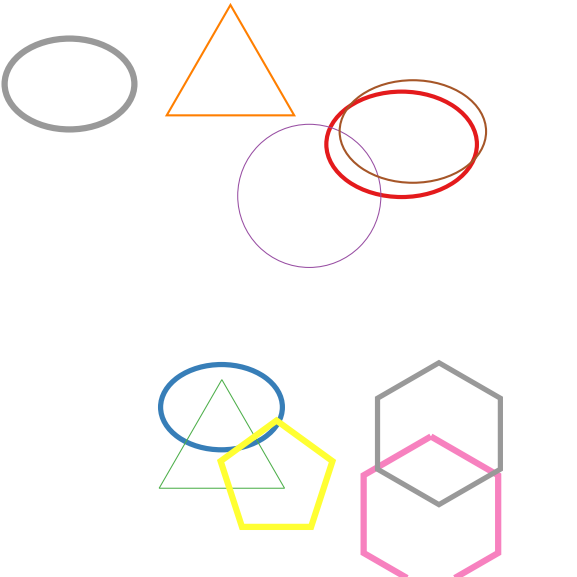[{"shape": "oval", "thickness": 2, "radius": 0.65, "center": [0.695, 0.749]}, {"shape": "oval", "thickness": 2.5, "radius": 0.53, "center": [0.384, 0.294]}, {"shape": "triangle", "thickness": 0.5, "radius": 0.63, "center": [0.384, 0.216]}, {"shape": "circle", "thickness": 0.5, "radius": 0.62, "center": [0.536, 0.66]}, {"shape": "triangle", "thickness": 1, "radius": 0.64, "center": [0.399, 0.863]}, {"shape": "pentagon", "thickness": 3, "radius": 0.51, "center": [0.479, 0.169]}, {"shape": "oval", "thickness": 1, "radius": 0.63, "center": [0.715, 0.771]}, {"shape": "hexagon", "thickness": 3, "radius": 0.67, "center": [0.746, 0.109]}, {"shape": "hexagon", "thickness": 2.5, "radius": 0.61, "center": [0.76, 0.248]}, {"shape": "oval", "thickness": 3, "radius": 0.56, "center": [0.12, 0.854]}]